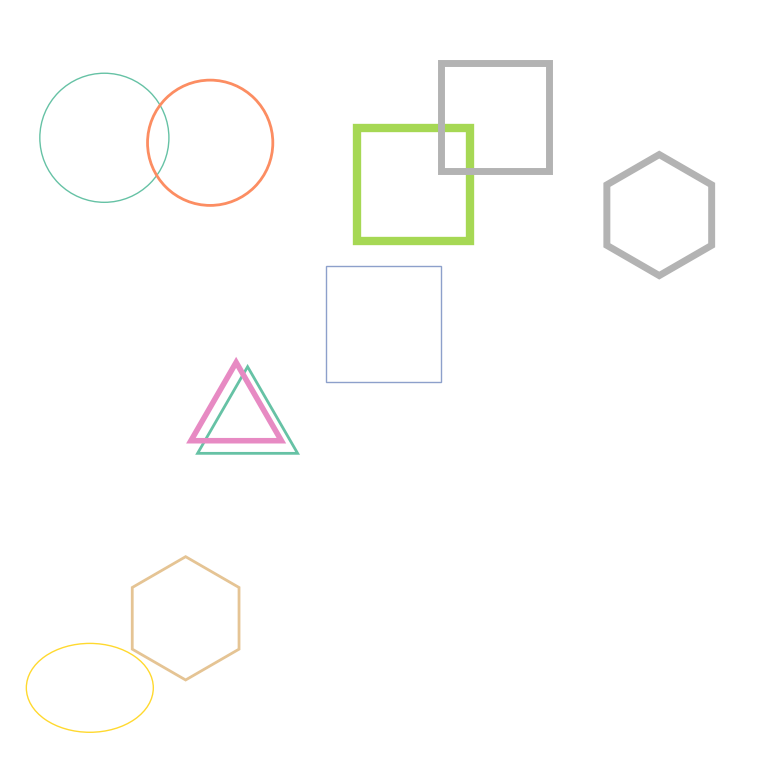[{"shape": "circle", "thickness": 0.5, "radius": 0.42, "center": [0.136, 0.821]}, {"shape": "triangle", "thickness": 1, "radius": 0.37, "center": [0.322, 0.449]}, {"shape": "circle", "thickness": 1, "radius": 0.41, "center": [0.273, 0.815]}, {"shape": "square", "thickness": 0.5, "radius": 0.37, "center": [0.498, 0.579]}, {"shape": "triangle", "thickness": 2, "radius": 0.34, "center": [0.307, 0.462]}, {"shape": "square", "thickness": 3, "radius": 0.37, "center": [0.537, 0.76]}, {"shape": "oval", "thickness": 0.5, "radius": 0.41, "center": [0.117, 0.107]}, {"shape": "hexagon", "thickness": 1, "radius": 0.4, "center": [0.241, 0.197]}, {"shape": "hexagon", "thickness": 2.5, "radius": 0.39, "center": [0.856, 0.721]}, {"shape": "square", "thickness": 2.5, "radius": 0.35, "center": [0.643, 0.848]}]